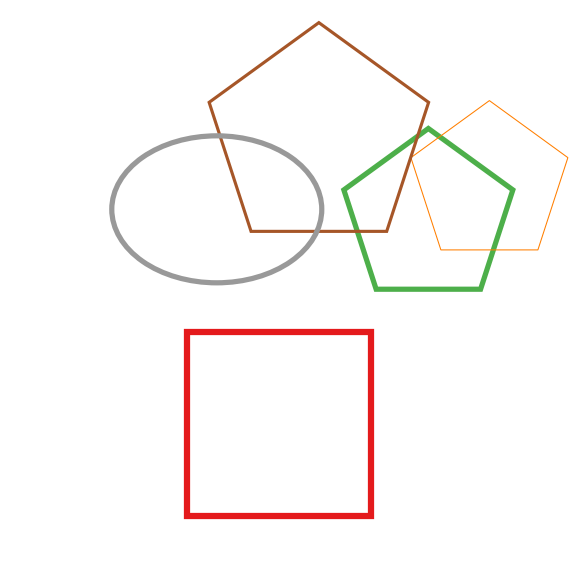[{"shape": "square", "thickness": 3, "radius": 0.8, "center": [0.483, 0.265]}, {"shape": "pentagon", "thickness": 2.5, "radius": 0.77, "center": [0.742, 0.623]}, {"shape": "pentagon", "thickness": 0.5, "radius": 0.71, "center": [0.847, 0.682]}, {"shape": "pentagon", "thickness": 1.5, "radius": 1.0, "center": [0.552, 0.76]}, {"shape": "oval", "thickness": 2.5, "radius": 0.91, "center": [0.375, 0.637]}]